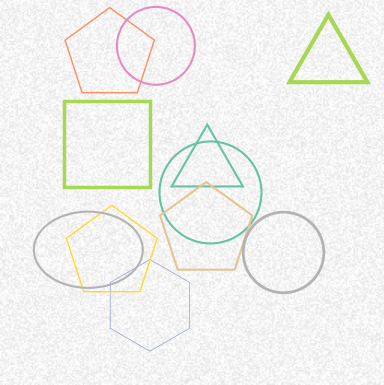[{"shape": "circle", "thickness": 1.5, "radius": 0.66, "center": [0.547, 0.5]}, {"shape": "triangle", "thickness": 1.5, "radius": 0.53, "center": [0.538, 0.569]}, {"shape": "pentagon", "thickness": 1, "radius": 0.61, "center": [0.285, 0.858]}, {"shape": "hexagon", "thickness": 0.5, "radius": 0.6, "center": [0.389, 0.207]}, {"shape": "circle", "thickness": 1.5, "radius": 0.51, "center": [0.405, 0.881]}, {"shape": "square", "thickness": 2.5, "radius": 0.56, "center": [0.278, 0.627]}, {"shape": "triangle", "thickness": 3, "radius": 0.58, "center": [0.853, 0.845]}, {"shape": "pentagon", "thickness": 1, "radius": 0.62, "center": [0.29, 0.343]}, {"shape": "pentagon", "thickness": 1.5, "radius": 0.63, "center": [0.536, 0.401]}, {"shape": "circle", "thickness": 2, "radius": 0.52, "center": [0.736, 0.344]}, {"shape": "oval", "thickness": 1.5, "radius": 0.71, "center": [0.229, 0.351]}]